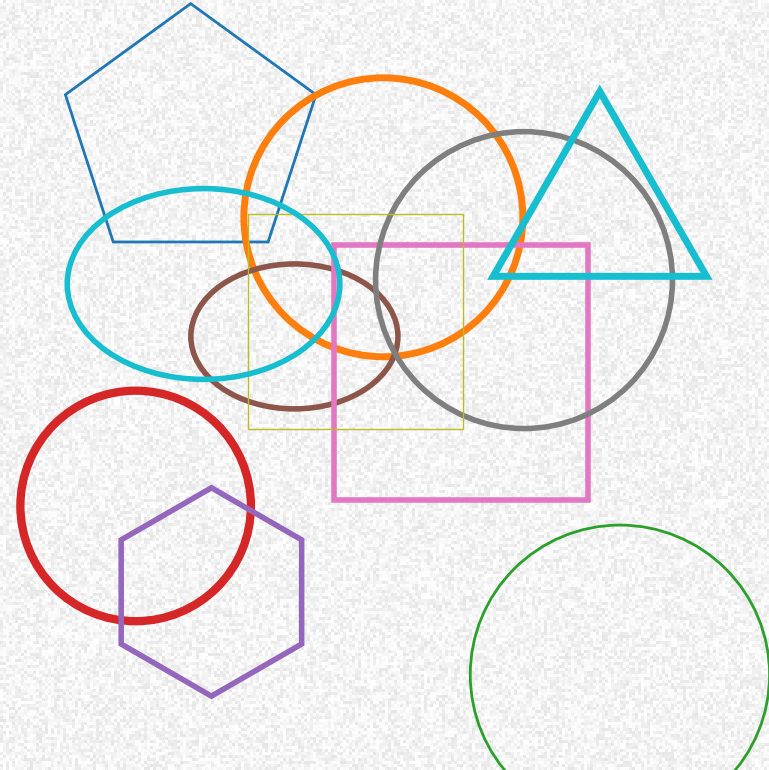[{"shape": "pentagon", "thickness": 1, "radius": 0.86, "center": [0.248, 0.824]}, {"shape": "circle", "thickness": 2.5, "radius": 0.91, "center": [0.498, 0.718]}, {"shape": "circle", "thickness": 1, "radius": 0.97, "center": [0.805, 0.124]}, {"shape": "circle", "thickness": 3, "radius": 0.75, "center": [0.176, 0.343]}, {"shape": "hexagon", "thickness": 2, "radius": 0.68, "center": [0.275, 0.231]}, {"shape": "oval", "thickness": 2, "radius": 0.67, "center": [0.382, 0.563]}, {"shape": "square", "thickness": 2, "radius": 0.83, "center": [0.599, 0.517]}, {"shape": "circle", "thickness": 2, "radius": 0.96, "center": [0.681, 0.636]}, {"shape": "square", "thickness": 0.5, "radius": 0.7, "center": [0.461, 0.582]}, {"shape": "oval", "thickness": 2, "radius": 0.89, "center": [0.264, 0.631]}, {"shape": "triangle", "thickness": 2.5, "radius": 0.8, "center": [0.779, 0.721]}]